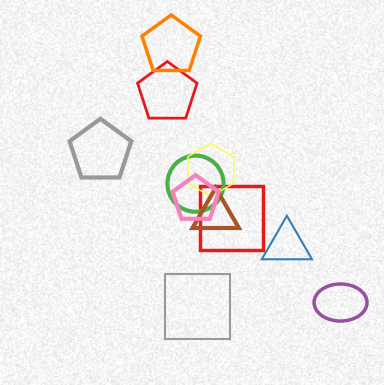[{"shape": "square", "thickness": 2.5, "radius": 0.41, "center": [0.602, 0.434]}, {"shape": "pentagon", "thickness": 2, "radius": 0.41, "center": [0.435, 0.759]}, {"shape": "triangle", "thickness": 1.5, "radius": 0.38, "center": [0.745, 0.364]}, {"shape": "circle", "thickness": 3, "radius": 0.36, "center": [0.508, 0.523]}, {"shape": "oval", "thickness": 2.5, "radius": 0.34, "center": [0.885, 0.214]}, {"shape": "pentagon", "thickness": 2.5, "radius": 0.4, "center": [0.445, 0.881]}, {"shape": "hexagon", "thickness": 1, "radius": 0.34, "center": [0.548, 0.559]}, {"shape": "triangle", "thickness": 3, "radius": 0.35, "center": [0.56, 0.443]}, {"shape": "pentagon", "thickness": 3, "radius": 0.31, "center": [0.508, 0.482]}, {"shape": "pentagon", "thickness": 3, "radius": 0.42, "center": [0.261, 0.607]}, {"shape": "square", "thickness": 1.5, "radius": 0.42, "center": [0.514, 0.204]}]